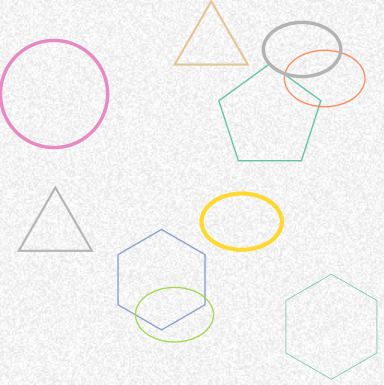[{"shape": "hexagon", "thickness": 0.5, "radius": 0.68, "center": [0.861, 0.151]}, {"shape": "pentagon", "thickness": 1, "radius": 0.7, "center": [0.701, 0.695]}, {"shape": "oval", "thickness": 1, "radius": 0.52, "center": [0.843, 0.796]}, {"shape": "hexagon", "thickness": 1, "radius": 0.65, "center": [0.42, 0.274]}, {"shape": "circle", "thickness": 2.5, "radius": 0.7, "center": [0.14, 0.756]}, {"shape": "oval", "thickness": 1, "radius": 0.51, "center": [0.453, 0.183]}, {"shape": "oval", "thickness": 3, "radius": 0.52, "center": [0.628, 0.424]}, {"shape": "triangle", "thickness": 1.5, "radius": 0.55, "center": [0.549, 0.887]}, {"shape": "oval", "thickness": 2.5, "radius": 0.5, "center": [0.785, 0.871]}, {"shape": "triangle", "thickness": 1.5, "radius": 0.55, "center": [0.144, 0.403]}]